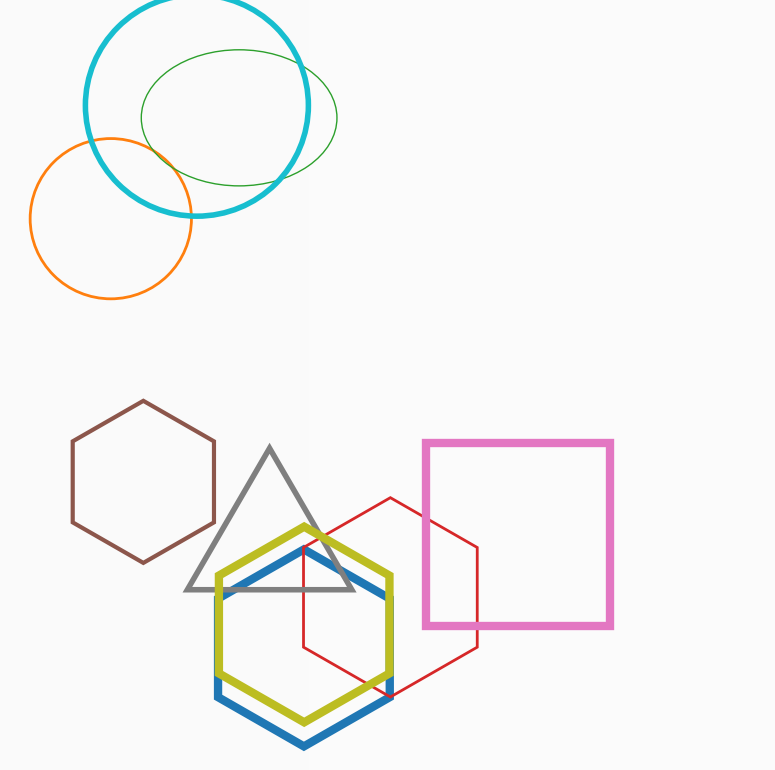[{"shape": "hexagon", "thickness": 3, "radius": 0.64, "center": [0.392, 0.159]}, {"shape": "circle", "thickness": 1, "radius": 0.52, "center": [0.143, 0.716]}, {"shape": "oval", "thickness": 0.5, "radius": 0.63, "center": [0.309, 0.847]}, {"shape": "hexagon", "thickness": 1, "radius": 0.65, "center": [0.504, 0.224]}, {"shape": "hexagon", "thickness": 1.5, "radius": 0.53, "center": [0.185, 0.374]}, {"shape": "square", "thickness": 3, "radius": 0.59, "center": [0.669, 0.306]}, {"shape": "triangle", "thickness": 2, "radius": 0.61, "center": [0.348, 0.295]}, {"shape": "hexagon", "thickness": 3, "radius": 0.64, "center": [0.392, 0.189]}, {"shape": "circle", "thickness": 2, "radius": 0.72, "center": [0.254, 0.863]}]